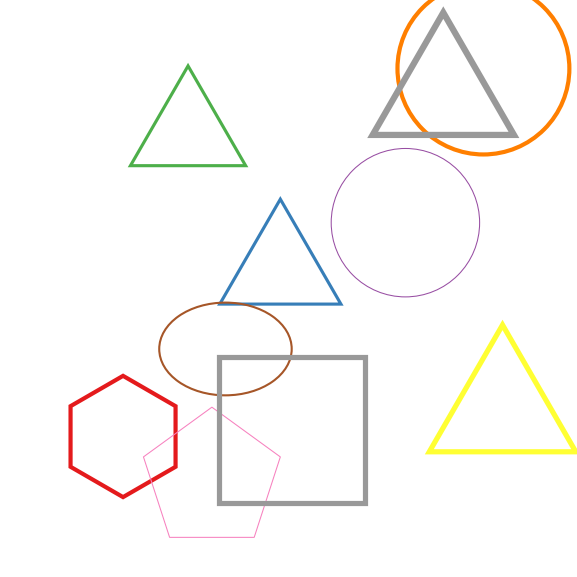[{"shape": "hexagon", "thickness": 2, "radius": 0.52, "center": [0.213, 0.243]}, {"shape": "triangle", "thickness": 1.5, "radius": 0.61, "center": [0.485, 0.533]}, {"shape": "triangle", "thickness": 1.5, "radius": 0.58, "center": [0.326, 0.77]}, {"shape": "circle", "thickness": 0.5, "radius": 0.64, "center": [0.702, 0.614]}, {"shape": "circle", "thickness": 2, "radius": 0.74, "center": [0.837, 0.88]}, {"shape": "triangle", "thickness": 2.5, "radius": 0.73, "center": [0.87, 0.29]}, {"shape": "oval", "thickness": 1, "radius": 0.57, "center": [0.39, 0.395]}, {"shape": "pentagon", "thickness": 0.5, "radius": 0.62, "center": [0.367, 0.169]}, {"shape": "square", "thickness": 2.5, "radius": 0.63, "center": [0.506, 0.254]}, {"shape": "triangle", "thickness": 3, "radius": 0.71, "center": [0.768, 0.836]}]